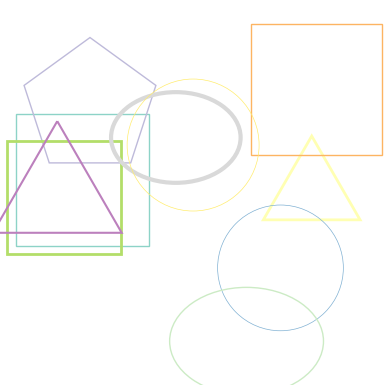[{"shape": "square", "thickness": 1, "radius": 0.86, "center": [0.215, 0.532]}, {"shape": "triangle", "thickness": 2, "radius": 0.73, "center": [0.81, 0.502]}, {"shape": "pentagon", "thickness": 1, "radius": 0.9, "center": [0.234, 0.723]}, {"shape": "circle", "thickness": 0.5, "radius": 0.82, "center": [0.729, 0.304]}, {"shape": "square", "thickness": 1, "radius": 0.85, "center": [0.821, 0.767]}, {"shape": "square", "thickness": 2, "radius": 0.74, "center": [0.166, 0.488]}, {"shape": "oval", "thickness": 3, "radius": 0.84, "center": [0.457, 0.643]}, {"shape": "triangle", "thickness": 1.5, "radius": 0.97, "center": [0.149, 0.492]}, {"shape": "oval", "thickness": 1, "radius": 1.0, "center": [0.64, 0.114]}, {"shape": "circle", "thickness": 0.5, "radius": 0.86, "center": [0.502, 0.623]}]